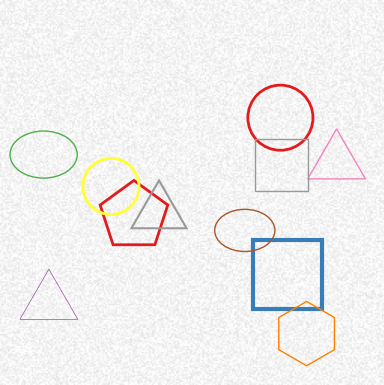[{"shape": "pentagon", "thickness": 2, "radius": 0.46, "center": [0.348, 0.439]}, {"shape": "circle", "thickness": 2, "radius": 0.42, "center": [0.728, 0.694]}, {"shape": "square", "thickness": 3, "radius": 0.45, "center": [0.747, 0.287]}, {"shape": "oval", "thickness": 1, "radius": 0.44, "center": [0.113, 0.599]}, {"shape": "triangle", "thickness": 0.5, "radius": 0.43, "center": [0.127, 0.214]}, {"shape": "hexagon", "thickness": 1, "radius": 0.42, "center": [0.796, 0.134]}, {"shape": "circle", "thickness": 2, "radius": 0.36, "center": [0.288, 0.516]}, {"shape": "oval", "thickness": 1, "radius": 0.39, "center": [0.636, 0.402]}, {"shape": "triangle", "thickness": 1, "radius": 0.43, "center": [0.874, 0.579]}, {"shape": "square", "thickness": 1, "radius": 0.34, "center": [0.732, 0.571]}, {"shape": "triangle", "thickness": 1.5, "radius": 0.41, "center": [0.413, 0.448]}]